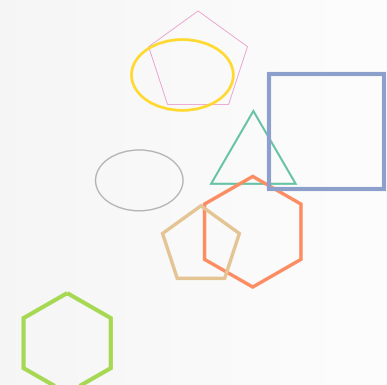[{"shape": "triangle", "thickness": 1.5, "radius": 0.63, "center": [0.654, 0.586]}, {"shape": "hexagon", "thickness": 2.5, "radius": 0.72, "center": [0.652, 0.398]}, {"shape": "square", "thickness": 3, "radius": 0.75, "center": [0.842, 0.658]}, {"shape": "pentagon", "thickness": 0.5, "radius": 0.67, "center": [0.511, 0.837]}, {"shape": "hexagon", "thickness": 3, "radius": 0.65, "center": [0.173, 0.109]}, {"shape": "oval", "thickness": 2, "radius": 0.66, "center": [0.471, 0.805]}, {"shape": "pentagon", "thickness": 2.5, "radius": 0.52, "center": [0.519, 0.361]}, {"shape": "oval", "thickness": 1, "radius": 0.56, "center": [0.359, 0.531]}]